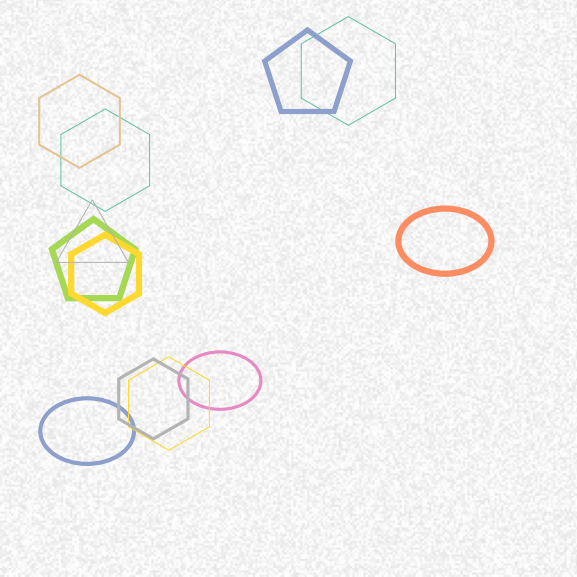[{"shape": "hexagon", "thickness": 0.5, "radius": 0.44, "center": [0.182, 0.722]}, {"shape": "hexagon", "thickness": 0.5, "radius": 0.47, "center": [0.603, 0.876]}, {"shape": "oval", "thickness": 3, "radius": 0.4, "center": [0.77, 0.582]}, {"shape": "pentagon", "thickness": 2.5, "radius": 0.39, "center": [0.533, 0.869]}, {"shape": "oval", "thickness": 2, "radius": 0.41, "center": [0.151, 0.253]}, {"shape": "oval", "thickness": 1.5, "radius": 0.35, "center": [0.381, 0.34]}, {"shape": "pentagon", "thickness": 3, "radius": 0.38, "center": [0.162, 0.544]}, {"shape": "hexagon", "thickness": 0.5, "radius": 0.4, "center": [0.293, 0.3]}, {"shape": "hexagon", "thickness": 3, "radius": 0.34, "center": [0.182, 0.525]}, {"shape": "hexagon", "thickness": 1, "radius": 0.4, "center": [0.138, 0.789]}, {"shape": "hexagon", "thickness": 1.5, "radius": 0.35, "center": [0.266, 0.308]}, {"shape": "triangle", "thickness": 0.5, "radius": 0.36, "center": [0.16, 0.581]}]